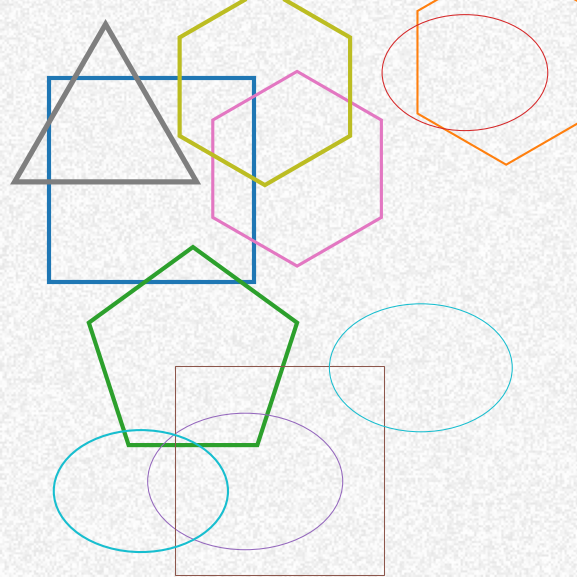[{"shape": "square", "thickness": 2, "radius": 0.89, "center": [0.262, 0.687]}, {"shape": "hexagon", "thickness": 1, "radius": 0.89, "center": [0.876, 0.891]}, {"shape": "pentagon", "thickness": 2, "radius": 0.95, "center": [0.334, 0.382]}, {"shape": "oval", "thickness": 0.5, "radius": 0.72, "center": [0.805, 0.873]}, {"shape": "oval", "thickness": 0.5, "radius": 0.84, "center": [0.425, 0.165]}, {"shape": "square", "thickness": 0.5, "radius": 0.91, "center": [0.483, 0.185]}, {"shape": "hexagon", "thickness": 1.5, "radius": 0.84, "center": [0.514, 0.707]}, {"shape": "triangle", "thickness": 2.5, "radius": 0.91, "center": [0.183, 0.775]}, {"shape": "hexagon", "thickness": 2, "radius": 0.85, "center": [0.459, 0.849]}, {"shape": "oval", "thickness": 1, "radius": 0.75, "center": [0.244, 0.149]}, {"shape": "oval", "thickness": 0.5, "radius": 0.79, "center": [0.729, 0.362]}]